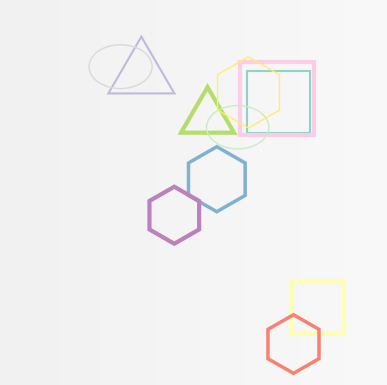[{"shape": "square", "thickness": 1.5, "radius": 0.4, "center": [0.719, 0.734]}, {"shape": "square", "thickness": 3, "radius": 0.34, "center": [0.82, 0.202]}, {"shape": "triangle", "thickness": 1.5, "radius": 0.49, "center": [0.365, 0.806]}, {"shape": "hexagon", "thickness": 2.5, "radius": 0.38, "center": [0.757, 0.106]}, {"shape": "hexagon", "thickness": 2.5, "radius": 0.42, "center": [0.559, 0.535]}, {"shape": "triangle", "thickness": 3, "radius": 0.39, "center": [0.536, 0.695]}, {"shape": "square", "thickness": 3, "radius": 0.48, "center": [0.716, 0.745]}, {"shape": "oval", "thickness": 1, "radius": 0.41, "center": [0.311, 0.827]}, {"shape": "hexagon", "thickness": 3, "radius": 0.37, "center": [0.45, 0.441]}, {"shape": "oval", "thickness": 1, "radius": 0.4, "center": [0.613, 0.67]}, {"shape": "hexagon", "thickness": 1, "radius": 0.46, "center": [0.641, 0.76]}]